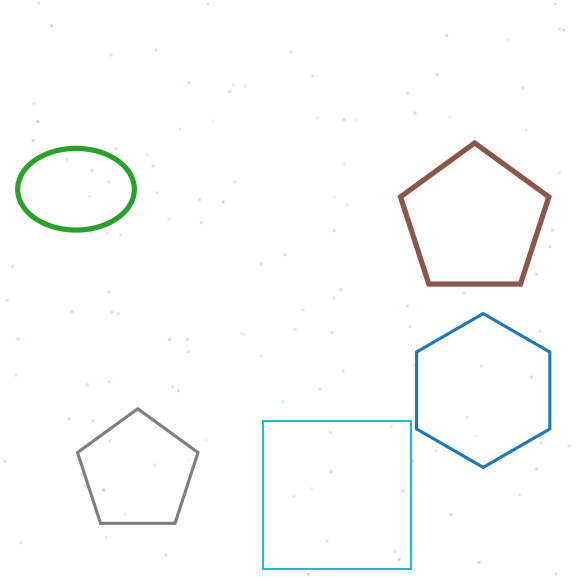[{"shape": "hexagon", "thickness": 1.5, "radius": 0.67, "center": [0.837, 0.323]}, {"shape": "oval", "thickness": 2.5, "radius": 0.51, "center": [0.132, 0.671]}, {"shape": "pentagon", "thickness": 2.5, "radius": 0.68, "center": [0.822, 0.617]}, {"shape": "pentagon", "thickness": 1.5, "radius": 0.55, "center": [0.239, 0.182]}, {"shape": "square", "thickness": 1, "radius": 0.64, "center": [0.584, 0.142]}]